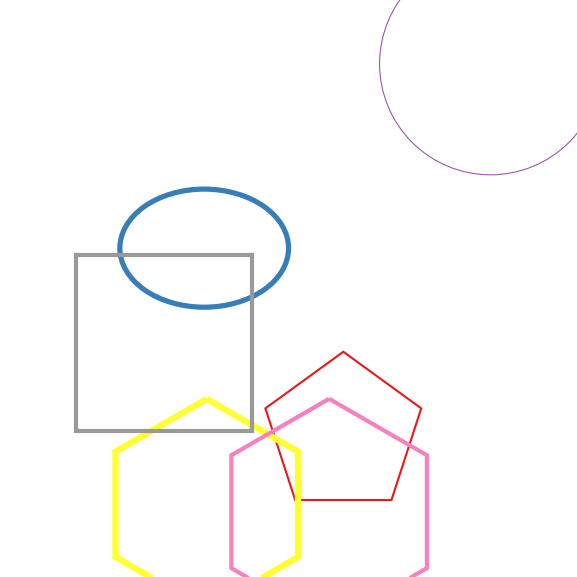[{"shape": "pentagon", "thickness": 1, "radius": 0.71, "center": [0.594, 0.248]}, {"shape": "oval", "thickness": 2.5, "radius": 0.73, "center": [0.354, 0.569]}, {"shape": "circle", "thickness": 0.5, "radius": 0.96, "center": [0.849, 0.889]}, {"shape": "hexagon", "thickness": 3, "radius": 0.91, "center": [0.358, 0.126]}, {"shape": "hexagon", "thickness": 2, "radius": 0.98, "center": [0.57, 0.113]}, {"shape": "square", "thickness": 2, "radius": 0.76, "center": [0.284, 0.406]}]